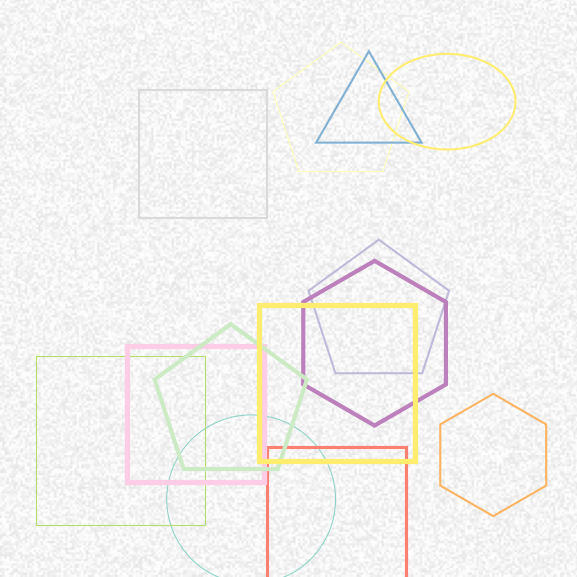[{"shape": "circle", "thickness": 0.5, "radius": 0.73, "center": [0.435, 0.135]}, {"shape": "pentagon", "thickness": 0.5, "radius": 0.62, "center": [0.59, 0.802]}, {"shape": "pentagon", "thickness": 1, "radius": 0.64, "center": [0.656, 0.456]}, {"shape": "square", "thickness": 1.5, "radius": 0.6, "center": [0.583, 0.104]}, {"shape": "triangle", "thickness": 1, "radius": 0.53, "center": [0.639, 0.805]}, {"shape": "hexagon", "thickness": 1, "radius": 0.53, "center": [0.854, 0.211]}, {"shape": "square", "thickness": 0.5, "radius": 0.73, "center": [0.208, 0.236]}, {"shape": "square", "thickness": 2.5, "radius": 0.59, "center": [0.338, 0.282]}, {"shape": "square", "thickness": 1, "radius": 0.55, "center": [0.351, 0.733]}, {"shape": "hexagon", "thickness": 2, "radius": 0.71, "center": [0.649, 0.405]}, {"shape": "pentagon", "thickness": 2, "radius": 0.69, "center": [0.4, 0.299]}, {"shape": "oval", "thickness": 1, "radius": 0.59, "center": [0.774, 0.823]}, {"shape": "square", "thickness": 2.5, "radius": 0.68, "center": [0.583, 0.336]}]